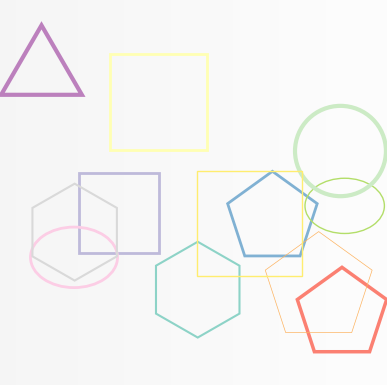[{"shape": "hexagon", "thickness": 1.5, "radius": 0.62, "center": [0.51, 0.248]}, {"shape": "square", "thickness": 2, "radius": 0.63, "center": [0.41, 0.735]}, {"shape": "square", "thickness": 2, "radius": 0.52, "center": [0.306, 0.447]}, {"shape": "pentagon", "thickness": 2.5, "radius": 0.61, "center": [0.883, 0.184]}, {"shape": "pentagon", "thickness": 2, "radius": 0.61, "center": [0.703, 0.434]}, {"shape": "pentagon", "thickness": 0.5, "radius": 0.72, "center": [0.822, 0.254]}, {"shape": "oval", "thickness": 1, "radius": 0.51, "center": [0.89, 0.465]}, {"shape": "oval", "thickness": 2, "radius": 0.56, "center": [0.191, 0.332]}, {"shape": "hexagon", "thickness": 1.5, "radius": 0.63, "center": [0.193, 0.397]}, {"shape": "triangle", "thickness": 3, "radius": 0.6, "center": [0.107, 0.814]}, {"shape": "circle", "thickness": 3, "radius": 0.59, "center": [0.879, 0.608]}, {"shape": "square", "thickness": 1, "radius": 0.68, "center": [0.644, 0.419]}]